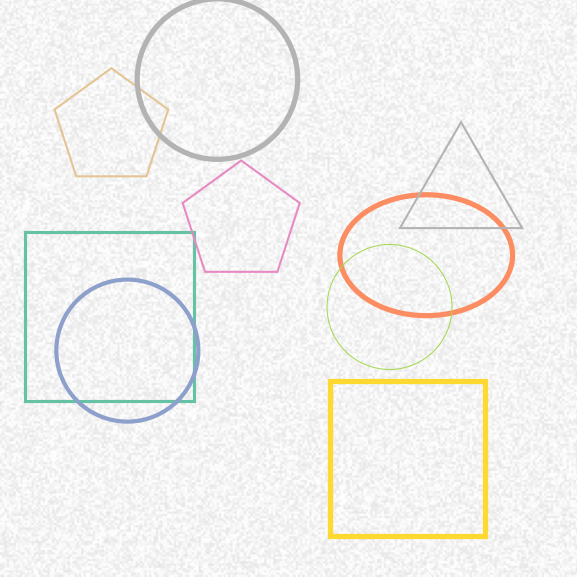[{"shape": "square", "thickness": 1.5, "radius": 0.73, "center": [0.19, 0.451]}, {"shape": "oval", "thickness": 2.5, "radius": 0.75, "center": [0.738, 0.557]}, {"shape": "circle", "thickness": 2, "radius": 0.61, "center": [0.22, 0.392]}, {"shape": "pentagon", "thickness": 1, "radius": 0.53, "center": [0.418, 0.615]}, {"shape": "circle", "thickness": 0.5, "radius": 0.54, "center": [0.675, 0.468]}, {"shape": "square", "thickness": 2.5, "radius": 0.67, "center": [0.706, 0.204]}, {"shape": "pentagon", "thickness": 1, "radius": 0.52, "center": [0.193, 0.778]}, {"shape": "triangle", "thickness": 1, "radius": 0.61, "center": [0.798, 0.665]}, {"shape": "circle", "thickness": 2.5, "radius": 0.69, "center": [0.377, 0.862]}]